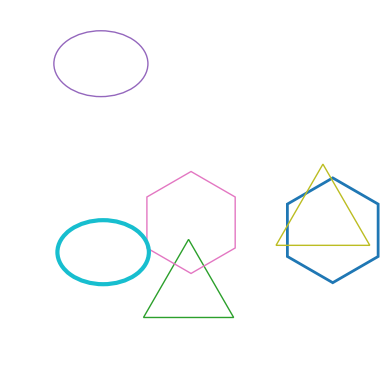[{"shape": "hexagon", "thickness": 2, "radius": 0.68, "center": [0.864, 0.402]}, {"shape": "triangle", "thickness": 1, "radius": 0.68, "center": [0.49, 0.243]}, {"shape": "oval", "thickness": 1, "radius": 0.61, "center": [0.262, 0.835]}, {"shape": "hexagon", "thickness": 1, "radius": 0.66, "center": [0.496, 0.422]}, {"shape": "triangle", "thickness": 1, "radius": 0.7, "center": [0.839, 0.433]}, {"shape": "oval", "thickness": 3, "radius": 0.59, "center": [0.268, 0.345]}]